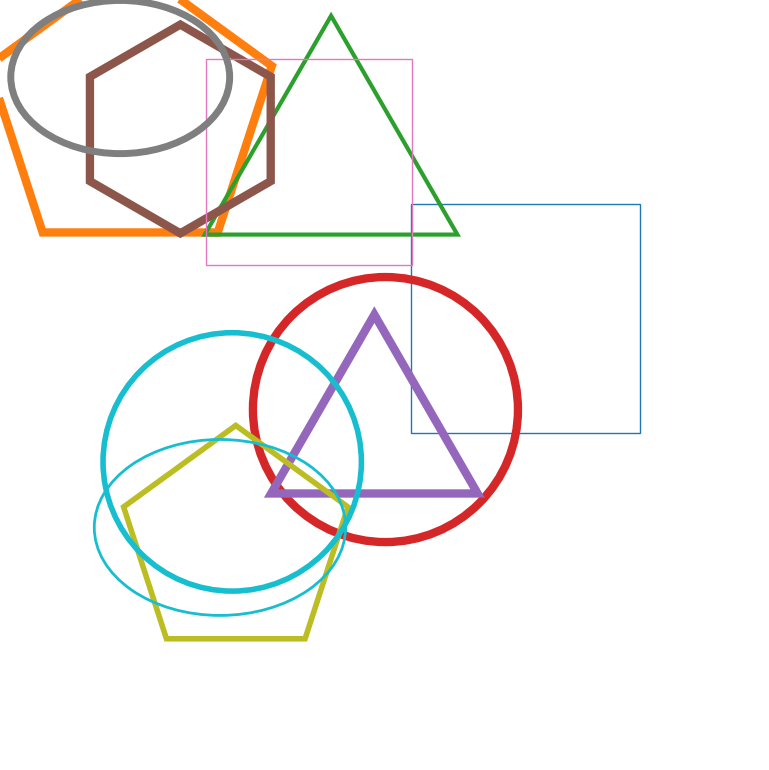[{"shape": "square", "thickness": 0.5, "radius": 0.74, "center": [0.683, 0.586]}, {"shape": "pentagon", "thickness": 3, "radius": 0.97, "center": [0.169, 0.855]}, {"shape": "triangle", "thickness": 1.5, "radius": 0.95, "center": [0.43, 0.79]}, {"shape": "circle", "thickness": 3, "radius": 0.86, "center": [0.501, 0.468]}, {"shape": "triangle", "thickness": 3, "radius": 0.77, "center": [0.486, 0.437]}, {"shape": "hexagon", "thickness": 3, "radius": 0.68, "center": [0.234, 0.833]}, {"shape": "square", "thickness": 0.5, "radius": 0.67, "center": [0.401, 0.79]}, {"shape": "oval", "thickness": 2.5, "radius": 0.71, "center": [0.156, 0.9]}, {"shape": "pentagon", "thickness": 2, "radius": 0.77, "center": [0.306, 0.294]}, {"shape": "circle", "thickness": 2, "radius": 0.84, "center": [0.302, 0.4]}, {"shape": "oval", "thickness": 1, "radius": 0.82, "center": [0.286, 0.315]}]